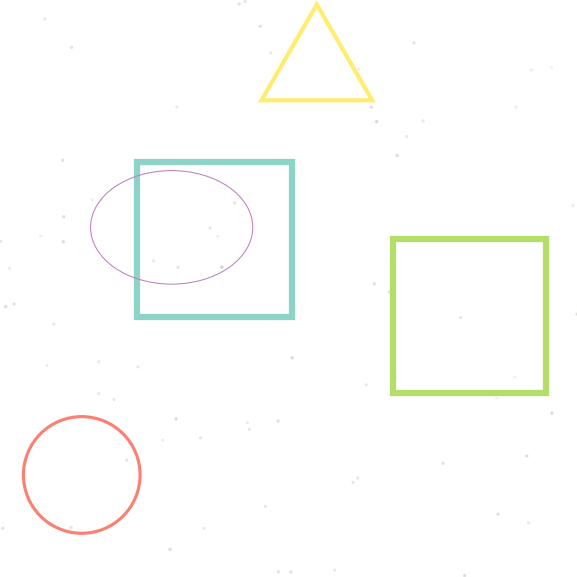[{"shape": "square", "thickness": 3, "radius": 0.67, "center": [0.372, 0.585]}, {"shape": "circle", "thickness": 1.5, "radius": 0.51, "center": [0.142, 0.177]}, {"shape": "square", "thickness": 3, "radius": 0.66, "center": [0.813, 0.452]}, {"shape": "oval", "thickness": 0.5, "radius": 0.7, "center": [0.297, 0.605]}, {"shape": "triangle", "thickness": 2, "radius": 0.55, "center": [0.549, 0.881]}]